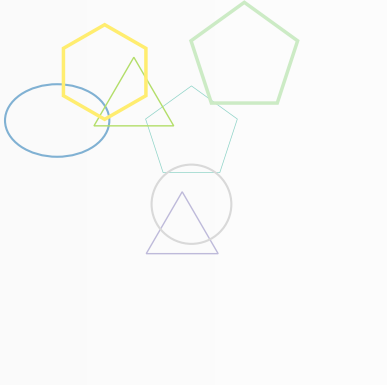[{"shape": "pentagon", "thickness": 0.5, "radius": 0.62, "center": [0.494, 0.652]}, {"shape": "triangle", "thickness": 1, "radius": 0.54, "center": [0.47, 0.395]}, {"shape": "oval", "thickness": 1.5, "radius": 0.67, "center": [0.148, 0.687]}, {"shape": "triangle", "thickness": 1, "radius": 0.59, "center": [0.345, 0.733]}, {"shape": "circle", "thickness": 1.5, "radius": 0.51, "center": [0.494, 0.47]}, {"shape": "pentagon", "thickness": 2.5, "radius": 0.72, "center": [0.63, 0.849]}, {"shape": "hexagon", "thickness": 2.5, "radius": 0.61, "center": [0.27, 0.813]}]